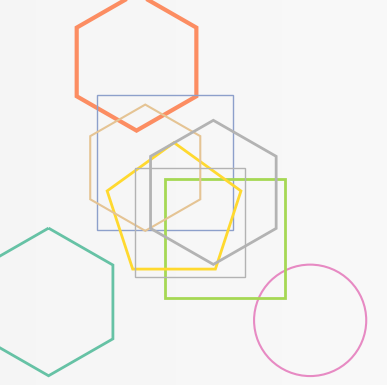[{"shape": "hexagon", "thickness": 2, "radius": 0.96, "center": [0.125, 0.216]}, {"shape": "hexagon", "thickness": 3, "radius": 0.89, "center": [0.352, 0.839]}, {"shape": "square", "thickness": 1, "radius": 0.88, "center": [0.426, 0.578]}, {"shape": "circle", "thickness": 1.5, "radius": 0.72, "center": [0.8, 0.168]}, {"shape": "square", "thickness": 2, "radius": 0.77, "center": [0.579, 0.381]}, {"shape": "pentagon", "thickness": 2, "radius": 0.91, "center": [0.449, 0.448]}, {"shape": "hexagon", "thickness": 1.5, "radius": 0.82, "center": [0.375, 0.564]}, {"shape": "square", "thickness": 1, "radius": 0.71, "center": [0.49, 0.422]}, {"shape": "hexagon", "thickness": 2, "radius": 0.94, "center": [0.551, 0.5]}]